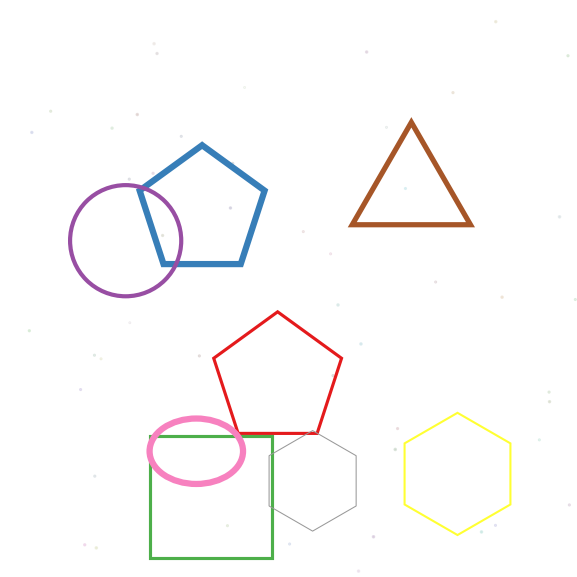[{"shape": "pentagon", "thickness": 1.5, "radius": 0.58, "center": [0.481, 0.343]}, {"shape": "pentagon", "thickness": 3, "radius": 0.57, "center": [0.35, 0.634]}, {"shape": "square", "thickness": 1.5, "radius": 0.53, "center": [0.365, 0.138]}, {"shape": "circle", "thickness": 2, "radius": 0.48, "center": [0.218, 0.582]}, {"shape": "hexagon", "thickness": 1, "radius": 0.53, "center": [0.792, 0.178]}, {"shape": "triangle", "thickness": 2.5, "radius": 0.59, "center": [0.712, 0.669]}, {"shape": "oval", "thickness": 3, "radius": 0.4, "center": [0.34, 0.218]}, {"shape": "hexagon", "thickness": 0.5, "radius": 0.44, "center": [0.541, 0.166]}]